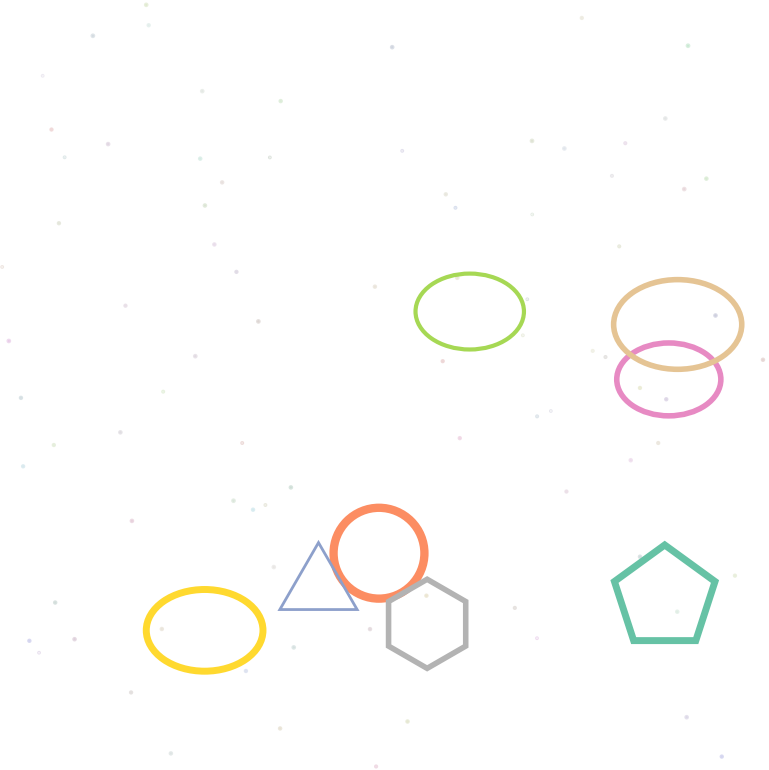[{"shape": "pentagon", "thickness": 2.5, "radius": 0.34, "center": [0.863, 0.224]}, {"shape": "circle", "thickness": 3, "radius": 0.29, "center": [0.492, 0.282]}, {"shape": "triangle", "thickness": 1, "radius": 0.29, "center": [0.414, 0.237]}, {"shape": "oval", "thickness": 2, "radius": 0.34, "center": [0.869, 0.507]}, {"shape": "oval", "thickness": 1.5, "radius": 0.35, "center": [0.61, 0.595]}, {"shape": "oval", "thickness": 2.5, "radius": 0.38, "center": [0.266, 0.181]}, {"shape": "oval", "thickness": 2, "radius": 0.42, "center": [0.88, 0.579]}, {"shape": "hexagon", "thickness": 2, "radius": 0.29, "center": [0.555, 0.19]}]